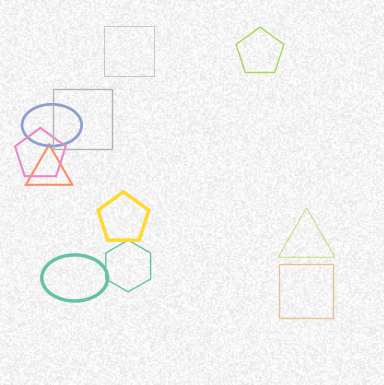[{"shape": "oval", "thickness": 2.5, "radius": 0.43, "center": [0.194, 0.278]}, {"shape": "hexagon", "thickness": 1, "radius": 0.34, "center": [0.333, 0.309]}, {"shape": "triangle", "thickness": 1.5, "radius": 0.35, "center": [0.128, 0.555]}, {"shape": "oval", "thickness": 2, "radius": 0.39, "center": [0.135, 0.675]}, {"shape": "pentagon", "thickness": 1.5, "radius": 0.35, "center": [0.105, 0.598]}, {"shape": "triangle", "thickness": 0.5, "radius": 0.43, "center": [0.796, 0.375]}, {"shape": "pentagon", "thickness": 1, "radius": 0.33, "center": [0.675, 0.864]}, {"shape": "pentagon", "thickness": 2.5, "radius": 0.35, "center": [0.32, 0.432]}, {"shape": "square", "thickness": 1, "radius": 0.35, "center": [0.795, 0.244]}, {"shape": "square", "thickness": 0.5, "radius": 0.32, "center": [0.336, 0.867]}, {"shape": "square", "thickness": 1, "radius": 0.38, "center": [0.215, 0.691]}]